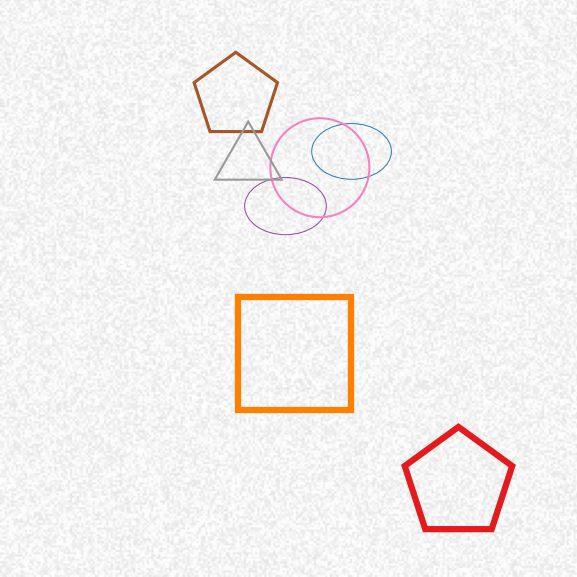[{"shape": "pentagon", "thickness": 3, "radius": 0.49, "center": [0.794, 0.162]}, {"shape": "oval", "thickness": 0.5, "radius": 0.34, "center": [0.609, 0.737]}, {"shape": "oval", "thickness": 0.5, "radius": 0.35, "center": [0.494, 0.642]}, {"shape": "square", "thickness": 3, "radius": 0.49, "center": [0.51, 0.387]}, {"shape": "pentagon", "thickness": 1.5, "radius": 0.38, "center": [0.408, 0.833]}, {"shape": "circle", "thickness": 1, "radius": 0.43, "center": [0.554, 0.709]}, {"shape": "triangle", "thickness": 1, "radius": 0.34, "center": [0.43, 0.722]}]